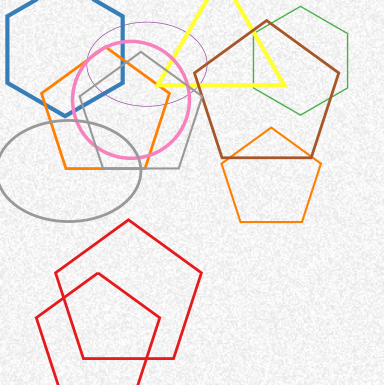[{"shape": "pentagon", "thickness": 2, "radius": 1.0, "center": [0.334, 0.23]}, {"shape": "pentagon", "thickness": 2, "radius": 0.84, "center": [0.255, 0.122]}, {"shape": "hexagon", "thickness": 3, "radius": 0.86, "center": [0.169, 0.871]}, {"shape": "hexagon", "thickness": 1, "radius": 0.71, "center": [0.781, 0.842]}, {"shape": "oval", "thickness": 0.5, "radius": 0.78, "center": [0.382, 0.833]}, {"shape": "pentagon", "thickness": 1.5, "radius": 0.68, "center": [0.705, 0.533]}, {"shape": "pentagon", "thickness": 2, "radius": 0.87, "center": [0.274, 0.703]}, {"shape": "triangle", "thickness": 3, "radius": 0.95, "center": [0.574, 0.874]}, {"shape": "pentagon", "thickness": 2, "radius": 0.99, "center": [0.692, 0.75]}, {"shape": "circle", "thickness": 2.5, "radius": 0.76, "center": [0.34, 0.741]}, {"shape": "oval", "thickness": 2, "radius": 0.94, "center": [0.178, 0.556]}, {"shape": "pentagon", "thickness": 1.5, "radius": 0.84, "center": [0.366, 0.698]}]